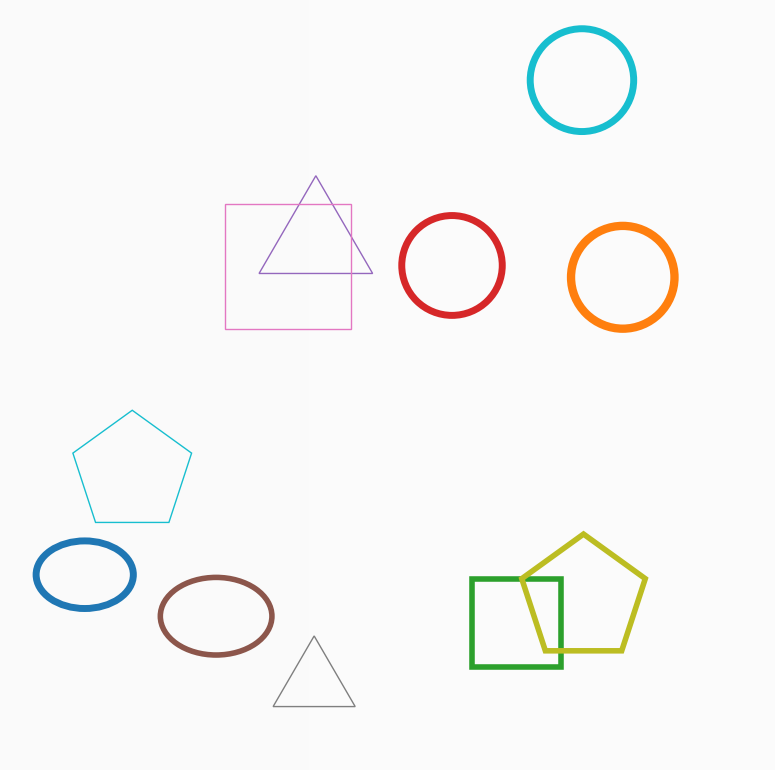[{"shape": "oval", "thickness": 2.5, "radius": 0.31, "center": [0.109, 0.254]}, {"shape": "circle", "thickness": 3, "radius": 0.33, "center": [0.804, 0.64]}, {"shape": "square", "thickness": 2, "radius": 0.29, "center": [0.666, 0.191]}, {"shape": "circle", "thickness": 2.5, "radius": 0.32, "center": [0.583, 0.655]}, {"shape": "triangle", "thickness": 0.5, "radius": 0.42, "center": [0.408, 0.687]}, {"shape": "oval", "thickness": 2, "radius": 0.36, "center": [0.279, 0.2]}, {"shape": "square", "thickness": 0.5, "radius": 0.41, "center": [0.372, 0.654]}, {"shape": "triangle", "thickness": 0.5, "radius": 0.31, "center": [0.405, 0.113]}, {"shape": "pentagon", "thickness": 2, "radius": 0.42, "center": [0.753, 0.223]}, {"shape": "circle", "thickness": 2.5, "radius": 0.33, "center": [0.751, 0.896]}, {"shape": "pentagon", "thickness": 0.5, "radius": 0.4, "center": [0.171, 0.387]}]